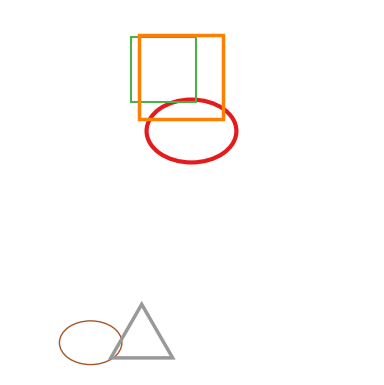[{"shape": "oval", "thickness": 3, "radius": 0.58, "center": [0.497, 0.66]}, {"shape": "square", "thickness": 1.5, "radius": 0.42, "center": [0.424, 0.82]}, {"shape": "square", "thickness": 2.5, "radius": 0.55, "center": [0.47, 0.8]}, {"shape": "oval", "thickness": 1, "radius": 0.41, "center": [0.235, 0.11]}, {"shape": "triangle", "thickness": 2.5, "radius": 0.46, "center": [0.368, 0.117]}]